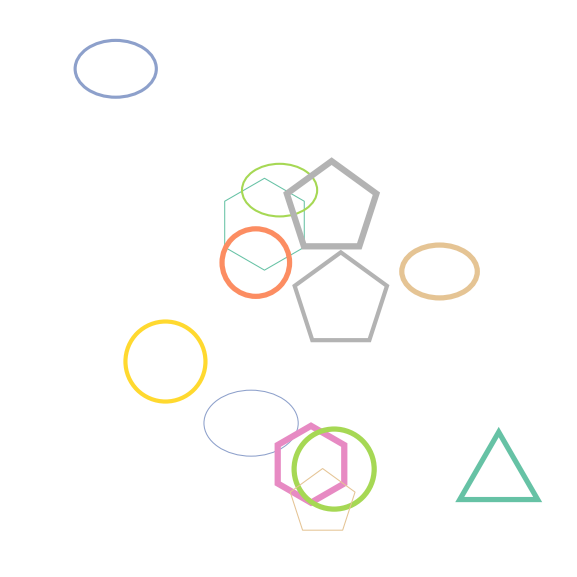[{"shape": "triangle", "thickness": 2.5, "radius": 0.39, "center": [0.864, 0.173]}, {"shape": "hexagon", "thickness": 0.5, "radius": 0.4, "center": [0.458, 0.611]}, {"shape": "circle", "thickness": 2.5, "radius": 0.29, "center": [0.443, 0.544]}, {"shape": "oval", "thickness": 0.5, "radius": 0.41, "center": [0.435, 0.266]}, {"shape": "oval", "thickness": 1.5, "radius": 0.35, "center": [0.2, 0.88]}, {"shape": "hexagon", "thickness": 3, "radius": 0.33, "center": [0.539, 0.195]}, {"shape": "circle", "thickness": 2.5, "radius": 0.35, "center": [0.579, 0.187]}, {"shape": "oval", "thickness": 1, "radius": 0.33, "center": [0.484, 0.67]}, {"shape": "circle", "thickness": 2, "radius": 0.35, "center": [0.287, 0.373]}, {"shape": "pentagon", "thickness": 0.5, "radius": 0.3, "center": [0.559, 0.129]}, {"shape": "oval", "thickness": 2.5, "radius": 0.33, "center": [0.761, 0.529]}, {"shape": "pentagon", "thickness": 3, "radius": 0.41, "center": [0.574, 0.639]}, {"shape": "pentagon", "thickness": 2, "radius": 0.42, "center": [0.59, 0.478]}]